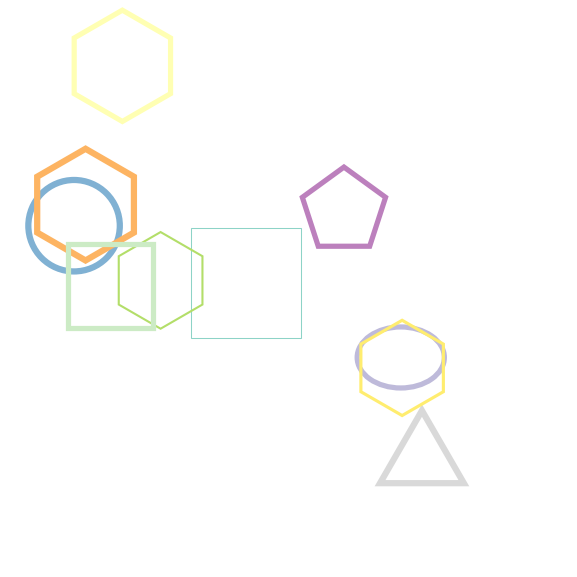[{"shape": "square", "thickness": 0.5, "radius": 0.48, "center": [0.426, 0.51]}, {"shape": "hexagon", "thickness": 2.5, "radius": 0.48, "center": [0.212, 0.885]}, {"shape": "oval", "thickness": 2.5, "radius": 0.38, "center": [0.694, 0.38]}, {"shape": "circle", "thickness": 3, "radius": 0.4, "center": [0.128, 0.608]}, {"shape": "hexagon", "thickness": 3, "radius": 0.48, "center": [0.148, 0.645]}, {"shape": "hexagon", "thickness": 1, "radius": 0.42, "center": [0.278, 0.514]}, {"shape": "triangle", "thickness": 3, "radius": 0.42, "center": [0.731, 0.204]}, {"shape": "pentagon", "thickness": 2.5, "radius": 0.38, "center": [0.596, 0.634]}, {"shape": "square", "thickness": 2.5, "radius": 0.36, "center": [0.191, 0.504]}, {"shape": "hexagon", "thickness": 1.5, "radius": 0.41, "center": [0.696, 0.362]}]